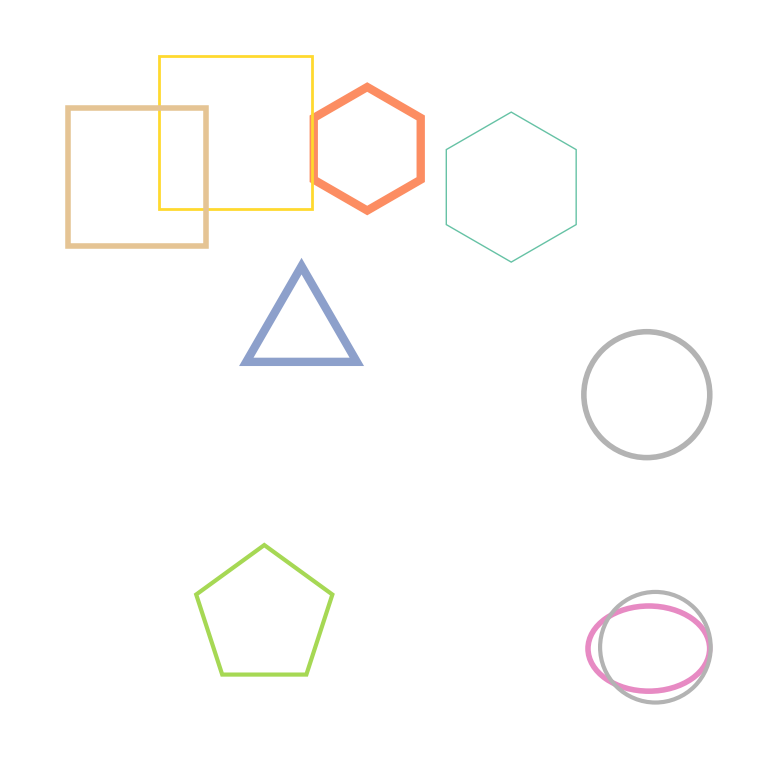[{"shape": "hexagon", "thickness": 0.5, "radius": 0.49, "center": [0.664, 0.757]}, {"shape": "hexagon", "thickness": 3, "radius": 0.4, "center": [0.477, 0.807]}, {"shape": "triangle", "thickness": 3, "radius": 0.41, "center": [0.392, 0.571]}, {"shape": "oval", "thickness": 2, "radius": 0.4, "center": [0.843, 0.158]}, {"shape": "pentagon", "thickness": 1.5, "radius": 0.46, "center": [0.343, 0.199]}, {"shape": "square", "thickness": 1, "radius": 0.5, "center": [0.305, 0.828]}, {"shape": "square", "thickness": 2, "radius": 0.45, "center": [0.178, 0.771]}, {"shape": "circle", "thickness": 2, "radius": 0.41, "center": [0.84, 0.487]}, {"shape": "circle", "thickness": 1.5, "radius": 0.36, "center": [0.851, 0.159]}]